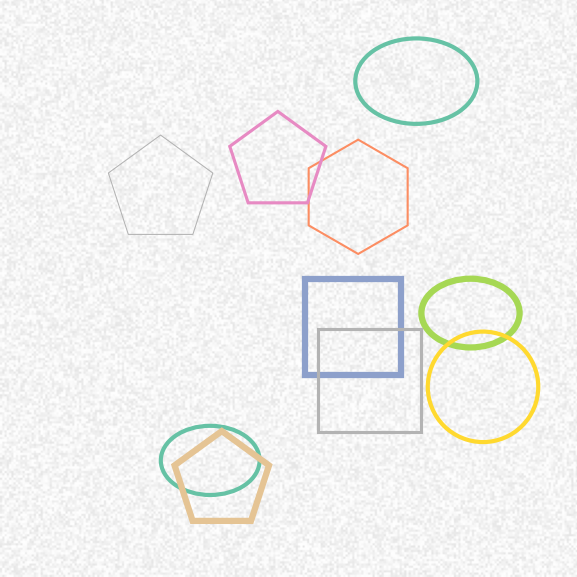[{"shape": "oval", "thickness": 2, "radius": 0.43, "center": [0.364, 0.202]}, {"shape": "oval", "thickness": 2, "radius": 0.53, "center": [0.721, 0.859]}, {"shape": "hexagon", "thickness": 1, "radius": 0.49, "center": [0.62, 0.658]}, {"shape": "square", "thickness": 3, "radius": 0.42, "center": [0.612, 0.433]}, {"shape": "pentagon", "thickness": 1.5, "radius": 0.44, "center": [0.481, 0.719]}, {"shape": "oval", "thickness": 3, "radius": 0.43, "center": [0.815, 0.457]}, {"shape": "circle", "thickness": 2, "radius": 0.48, "center": [0.836, 0.329]}, {"shape": "pentagon", "thickness": 3, "radius": 0.43, "center": [0.384, 0.167]}, {"shape": "square", "thickness": 1.5, "radius": 0.44, "center": [0.64, 0.34]}, {"shape": "pentagon", "thickness": 0.5, "radius": 0.48, "center": [0.278, 0.67]}]